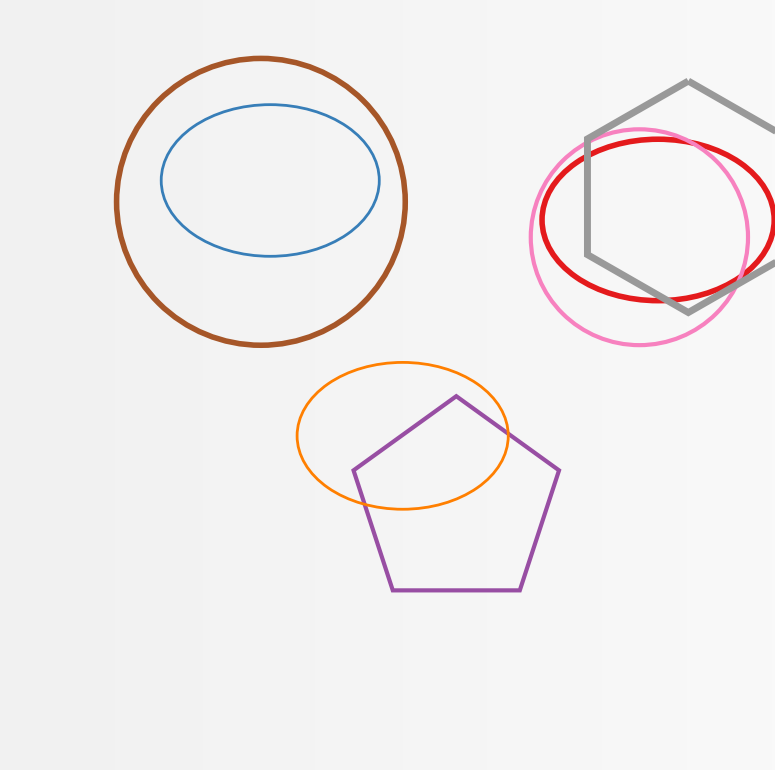[{"shape": "oval", "thickness": 2, "radius": 0.75, "center": [0.849, 0.714]}, {"shape": "oval", "thickness": 1, "radius": 0.7, "center": [0.349, 0.766]}, {"shape": "pentagon", "thickness": 1.5, "radius": 0.7, "center": [0.589, 0.346]}, {"shape": "oval", "thickness": 1, "radius": 0.68, "center": [0.52, 0.434]}, {"shape": "circle", "thickness": 2, "radius": 0.93, "center": [0.337, 0.738]}, {"shape": "circle", "thickness": 1.5, "radius": 0.7, "center": [0.825, 0.692]}, {"shape": "hexagon", "thickness": 2.5, "radius": 0.75, "center": [0.888, 0.744]}]